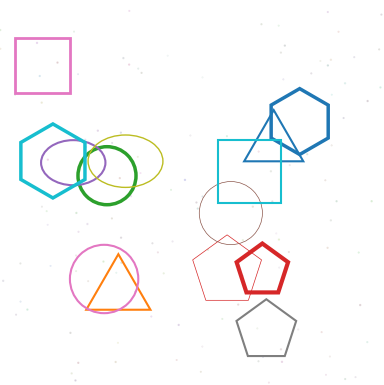[{"shape": "hexagon", "thickness": 2.5, "radius": 0.43, "center": [0.778, 0.684]}, {"shape": "triangle", "thickness": 1.5, "radius": 0.44, "center": [0.711, 0.625]}, {"shape": "triangle", "thickness": 1.5, "radius": 0.48, "center": [0.307, 0.244]}, {"shape": "circle", "thickness": 2.5, "radius": 0.38, "center": [0.278, 0.544]}, {"shape": "pentagon", "thickness": 0.5, "radius": 0.47, "center": [0.59, 0.296]}, {"shape": "pentagon", "thickness": 3, "radius": 0.35, "center": [0.681, 0.297]}, {"shape": "oval", "thickness": 1.5, "radius": 0.42, "center": [0.19, 0.577]}, {"shape": "circle", "thickness": 0.5, "radius": 0.41, "center": [0.6, 0.447]}, {"shape": "square", "thickness": 2, "radius": 0.36, "center": [0.11, 0.829]}, {"shape": "circle", "thickness": 1.5, "radius": 0.44, "center": [0.27, 0.275]}, {"shape": "pentagon", "thickness": 1.5, "radius": 0.41, "center": [0.692, 0.141]}, {"shape": "oval", "thickness": 1, "radius": 0.49, "center": [0.326, 0.581]}, {"shape": "hexagon", "thickness": 2.5, "radius": 0.48, "center": [0.137, 0.582]}, {"shape": "square", "thickness": 1.5, "radius": 0.41, "center": [0.648, 0.555]}]